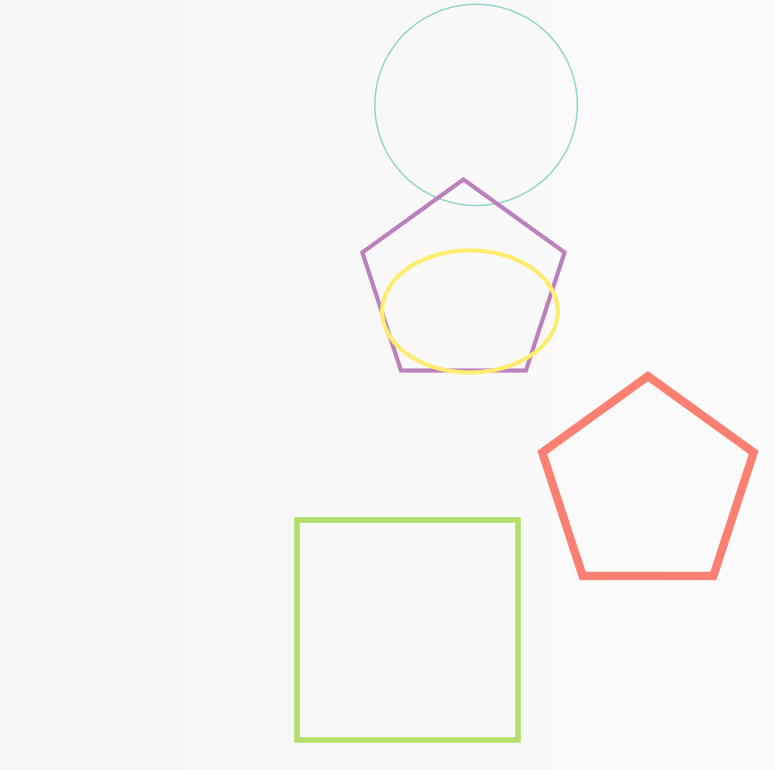[{"shape": "circle", "thickness": 0.5, "radius": 0.65, "center": [0.614, 0.864]}, {"shape": "pentagon", "thickness": 3, "radius": 0.72, "center": [0.836, 0.368]}, {"shape": "square", "thickness": 2, "radius": 0.72, "center": [0.526, 0.182]}, {"shape": "pentagon", "thickness": 1.5, "radius": 0.69, "center": [0.598, 0.63]}, {"shape": "oval", "thickness": 1.5, "radius": 0.57, "center": [0.606, 0.596]}]